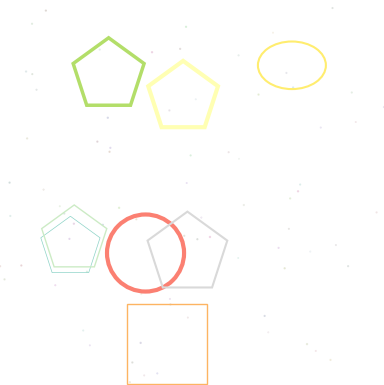[{"shape": "pentagon", "thickness": 0.5, "radius": 0.4, "center": [0.183, 0.357]}, {"shape": "pentagon", "thickness": 3, "radius": 0.48, "center": [0.476, 0.747]}, {"shape": "circle", "thickness": 3, "radius": 0.5, "center": [0.378, 0.343]}, {"shape": "square", "thickness": 1, "radius": 0.52, "center": [0.434, 0.106]}, {"shape": "pentagon", "thickness": 2.5, "radius": 0.48, "center": [0.282, 0.805]}, {"shape": "pentagon", "thickness": 1.5, "radius": 0.54, "center": [0.487, 0.341]}, {"shape": "pentagon", "thickness": 1, "radius": 0.44, "center": [0.193, 0.379]}, {"shape": "oval", "thickness": 1.5, "radius": 0.44, "center": [0.758, 0.83]}]